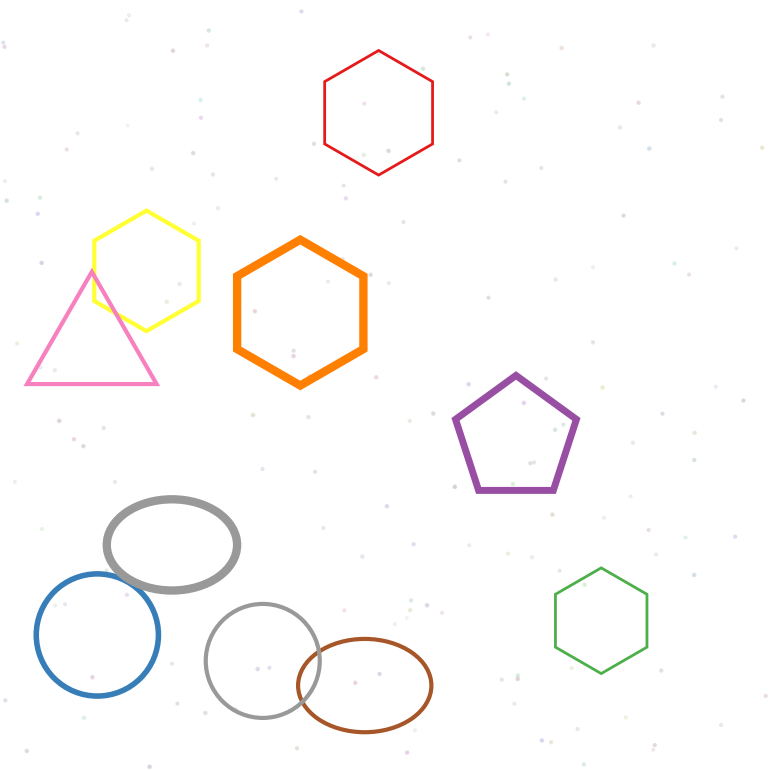[{"shape": "hexagon", "thickness": 1, "radius": 0.4, "center": [0.492, 0.854]}, {"shape": "circle", "thickness": 2, "radius": 0.4, "center": [0.126, 0.175]}, {"shape": "hexagon", "thickness": 1, "radius": 0.34, "center": [0.781, 0.194]}, {"shape": "pentagon", "thickness": 2.5, "radius": 0.41, "center": [0.67, 0.43]}, {"shape": "hexagon", "thickness": 3, "radius": 0.47, "center": [0.39, 0.594]}, {"shape": "hexagon", "thickness": 1.5, "radius": 0.39, "center": [0.19, 0.648]}, {"shape": "oval", "thickness": 1.5, "radius": 0.43, "center": [0.474, 0.11]}, {"shape": "triangle", "thickness": 1.5, "radius": 0.49, "center": [0.119, 0.55]}, {"shape": "circle", "thickness": 1.5, "radius": 0.37, "center": [0.341, 0.142]}, {"shape": "oval", "thickness": 3, "radius": 0.42, "center": [0.223, 0.292]}]